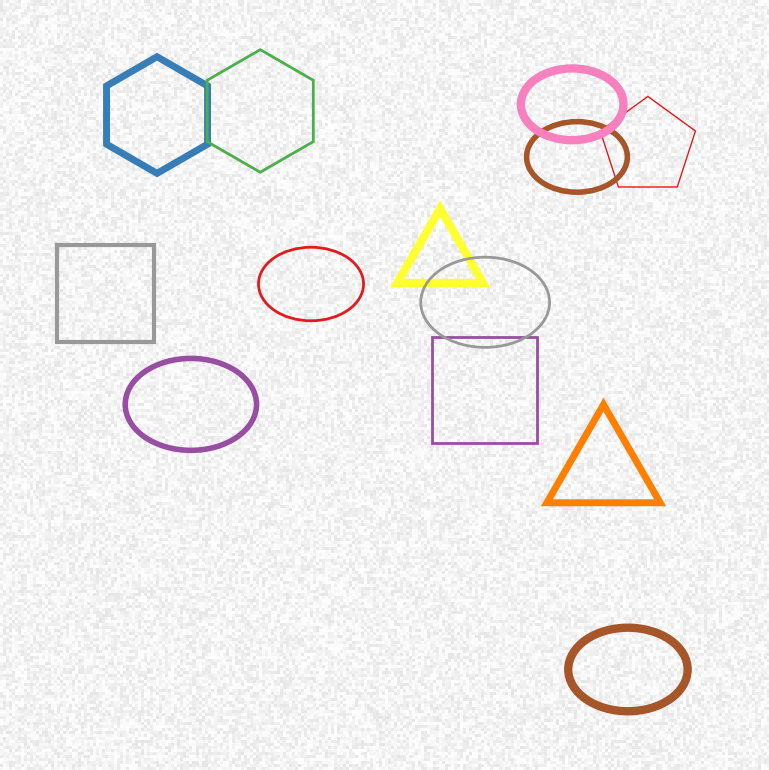[{"shape": "oval", "thickness": 1, "radius": 0.34, "center": [0.404, 0.631]}, {"shape": "pentagon", "thickness": 0.5, "radius": 0.33, "center": [0.841, 0.81]}, {"shape": "hexagon", "thickness": 2.5, "radius": 0.38, "center": [0.204, 0.851]}, {"shape": "hexagon", "thickness": 1, "radius": 0.4, "center": [0.338, 0.856]}, {"shape": "oval", "thickness": 2, "radius": 0.43, "center": [0.248, 0.475]}, {"shape": "square", "thickness": 1, "radius": 0.34, "center": [0.629, 0.494]}, {"shape": "triangle", "thickness": 2.5, "radius": 0.42, "center": [0.784, 0.39]}, {"shape": "triangle", "thickness": 3, "radius": 0.32, "center": [0.572, 0.665]}, {"shape": "oval", "thickness": 3, "radius": 0.39, "center": [0.816, 0.131]}, {"shape": "oval", "thickness": 2, "radius": 0.33, "center": [0.749, 0.796]}, {"shape": "oval", "thickness": 3, "radius": 0.33, "center": [0.743, 0.865]}, {"shape": "oval", "thickness": 1, "radius": 0.42, "center": [0.63, 0.607]}, {"shape": "square", "thickness": 1.5, "radius": 0.32, "center": [0.137, 0.619]}]